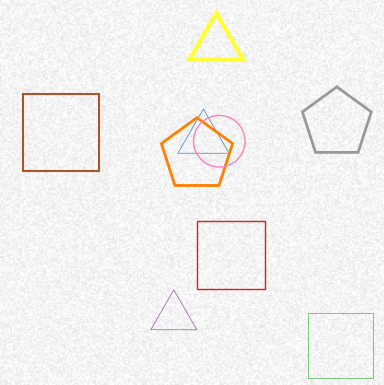[{"shape": "square", "thickness": 1, "radius": 0.44, "center": [0.599, 0.338]}, {"shape": "triangle", "thickness": 0.5, "radius": 0.38, "center": [0.528, 0.64]}, {"shape": "square", "thickness": 0.5, "radius": 0.42, "center": [0.884, 0.102]}, {"shape": "triangle", "thickness": 0.5, "radius": 0.35, "center": [0.451, 0.178]}, {"shape": "pentagon", "thickness": 2, "radius": 0.49, "center": [0.512, 0.597]}, {"shape": "triangle", "thickness": 3, "radius": 0.4, "center": [0.562, 0.885]}, {"shape": "square", "thickness": 1.5, "radius": 0.5, "center": [0.159, 0.656]}, {"shape": "circle", "thickness": 1, "radius": 0.33, "center": [0.57, 0.633]}, {"shape": "pentagon", "thickness": 2, "radius": 0.47, "center": [0.875, 0.68]}]